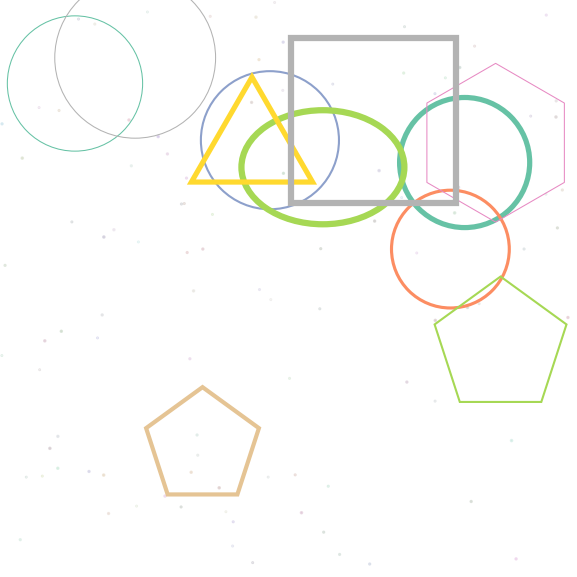[{"shape": "circle", "thickness": 2.5, "radius": 0.56, "center": [0.805, 0.718]}, {"shape": "circle", "thickness": 0.5, "radius": 0.59, "center": [0.13, 0.855]}, {"shape": "circle", "thickness": 1.5, "radius": 0.51, "center": [0.78, 0.568]}, {"shape": "circle", "thickness": 1, "radius": 0.6, "center": [0.467, 0.756]}, {"shape": "hexagon", "thickness": 0.5, "radius": 0.69, "center": [0.858, 0.752]}, {"shape": "pentagon", "thickness": 1, "radius": 0.6, "center": [0.867, 0.4]}, {"shape": "oval", "thickness": 3, "radius": 0.71, "center": [0.559, 0.71]}, {"shape": "triangle", "thickness": 2.5, "radius": 0.61, "center": [0.436, 0.744]}, {"shape": "pentagon", "thickness": 2, "radius": 0.51, "center": [0.351, 0.226]}, {"shape": "circle", "thickness": 0.5, "radius": 0.7, "center": [0.234, 0.899]}, {"shape": "square", "thickness": 3, "radius": 0.71, "center": [0.647, 0.79]}]